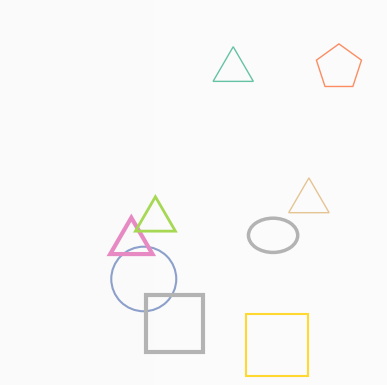[{"shape": "triangle", "thickness": 1, "radius": 0.3, "center": [0.602, 0.819]}, {"shape": "pentagon", "thickness": 1, "radius": 0.31, "center": [0.875, 0.825]}, {"shape": "circle", "thickness": 1.5, "radius": 0.42, "center": [0.371, 0.275]}, {"shape": "triangle", "thickness": 3, "radius": 0.31, "center": [0.339, 0.372]}, {"shape": "triangle", "thickness": 2, "radius": 0.3, "center": [0.401, 0.429]}, {"shape": "square", "thickness": 1.5, "radius": 0.4, "center": [0.715, 0.103]}, {"shape": "triangle", "thickness": 1, "radius": 0.3, "center": [0.797, 0.478]}, {"shape": "oval", "thickness": 2.5, "radius": 0.32, "center": [0.705, 0.389]}, {"shape": "square", "thickness": 3, "radius": 0.37, "center": [0.451, 0.16]}]